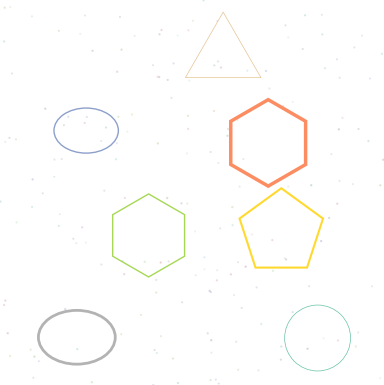[{"shape": "circle", "thickness": 0.5, "radius": 0.43, "center": [0.825, 0.122]}, {"shape": "hexagon", "thickness": 2.5, "radius": 0.56, "center": [0.697, 0.629]}, {"shape": "oval", "thickness": 1, "radius": 0.42, "center": [0.224, 0.661]}, {"shape": "hexagon", "thickness": 1, "radius": 0.54, "center": [0.386, 0.388]}, {"shape": "pentagon", "thickness": 1.5, "radius": 0.57, "center": [0.731, 0.397]}, {"shape": "triangle", "thickness": 0.5, "radius": 0.57, "center": [0.58, 0.855]}, {"shape": "oval", "thickness": 2, "radius": 0.5, "center": [0.2, 0.124]}]